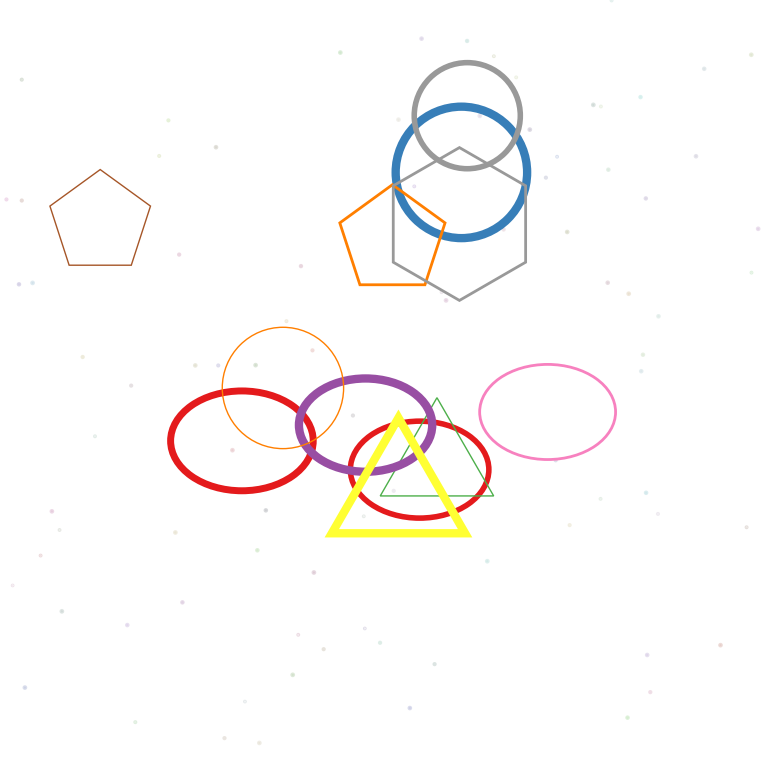[{"shape": "oval", "thickness": 2.5, "radius": 0.46, "center": [0.314, 0.427]}, {"shape": "oval", "thickness": 2, "radius": 0.45, "center": [0.545, 0.39]}, {"shape": "circle", "thickness": 3, "radius": 0.43, "center": [0.599, 0.776]}, {"shape": "triangle", "thickness": 0.5, "radius": 0.43, "center": [0.567, 0.398]}, {"shape": "oval", "thickness": 3, "radius": 0.43, "center": [0.475, 0.448]}, {"shape": "circle", "thickness": 0.5, "radius": 0.39, "center": [0.367, 0.496]}, {"shape": "pentagon", "thickness": 1, "radius": 0.36, "center": [0.51, 0.688]}, {"shape": "triangle", "thickness": 3, "radius": 0.5, "center": [0.517, 0.357]}, {"shape": "pentagon", "thickness": 0.5, "radius": 0.34, "center": [0.13, 0.711]}, {"shape": "oval", "thickness": 1, "radius": 0.44, "center": [0.711, 0.465]}, {"shape": "circle", "thickness": 2, "radius": 0.34, "center": [0.607, 0.85]}, {"shape": "hexagon", "thickness": 1, "radius": 0.5, "center": [0.597, 0.709]}]